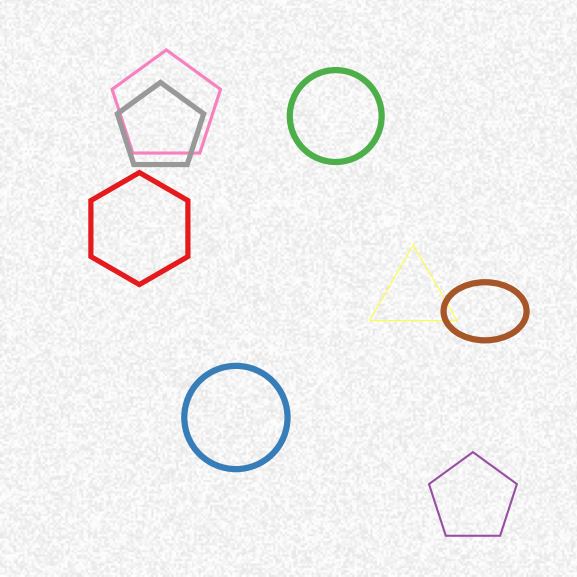[{"shape": "hexagon", "thickness": 2.5, "radius": 0.48, "center": [0.241, 0.603]}, {"shape": "circle", "thickness": 3, "radius": 0.45, "center": [0.409, 0.276]}, {"shape": "circle", "thickness": 3, "radius": 0.4, "center": [0.581, 0.798]}, {"shape": "pentagon", "thickness": 1, "radius": 0.4, "center": [0.819, 0.136]}, {"shape": "triangle", "thickness": 0.5, "radius": 0.44, "center": [0.716, 0.488]}, {"shape": "oval", "thickness": 3, "radius": 0.36, "center": [0.84, 0.46]}, {"shape": "pentagon", "thickness": 1.5, "radius": 0.49, "center": [0.288, 0.814]}, {"shape": "pentagon", "thickness": 2.5, "radius": 0.39, "center": [0.278, 0.778]}]